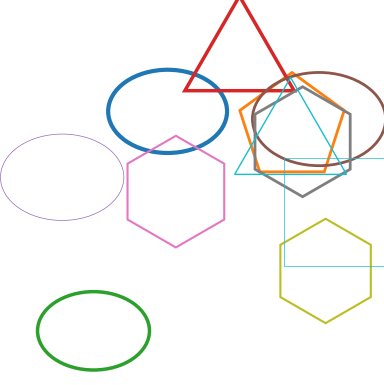[{"shape": "oval", "thickness": 3, "radius": 0.77, "center": [0.435, 0.711]}, {"shape": "pentagon", "thickness": 2, "radius": 0.71, "center": [0.758, 0.669]}, {"shape": "oval", "thickness": 2.5, "radius": 0.73, "center": [0.243, 0.141]}, {"shape": "triangle", "thickness": 2.5, "radius": 0.82, "center": [0.622, 0.846]}, {"shape": "oval", "thickness": 0.5, "radius": 0.8, "center": [0.161, 0.54]}, {"shape": "oval", "thickness": 2, "radius": 0.86, "center": [0.829, 0.691]}, {"shape": "hexagon", "thickness": 1.5, "radius": 0.73, "center": [0.457, 0.502]}, {"shape": "hexagon", "thickness": 2, "radius": 0.71, "center": [0.786, 0.632]}, {"shape": "hexagon", "thickness": 1.5, "radius": 0.68, "center": [0.846, 0.296]}, {"shape": "square", "thickness": 0.5, "radius": 0.7, "center": [0.878, 0.449]}, {"shape": "triangle", "thickness": 1, "radius": 0.84, "center": [0.755, 0.631]}]